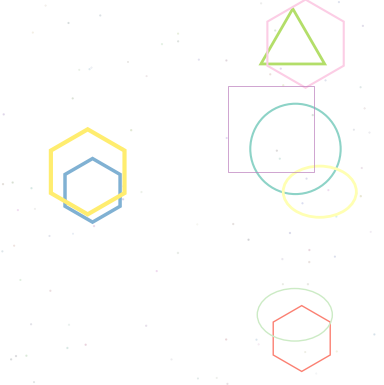[{"shape": "circle", "thickness": 1.5, "radius": 0.59, "center": [0.767, 0.613]}, {"shape": "oval", "thickness": 2, "radius": 0.47, "center": [0.831, 0.502]}, {"shape": "hexagon", "thickness": 1, "radius": 0.43, "center": [0.784, 0.121]}, {"shape": "hexagon", "thickness": 2.5, "radius": 0.41, "center": [0.24, 0.506]}, {"shape": "triangle", "thickness": 2, "radius": 0.48, "center": [0.76, 0.882]}, {"shape": "hexagon", "thickness": 1.5, "radius": 0.57, "center": [0.794, 0.887]}, {"shape": "square", "thickness": 0.5, "radius": 0.56, "center": [0.704, 0.665]}, {"shape": "oval", "thickness": 1, "radius": 0.49, "center": [0.766, 0.182]}, {"shape": "hexagon", "thickness": 3, "radius": 0.55, "center": [0.228, 0.554]}]